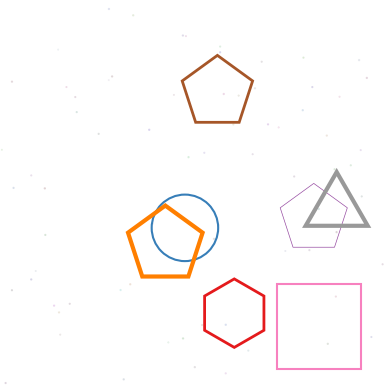[{"shape": "hexagon", "thickness": 2, "radius": 0.44, "center": [0.608, 0.187]}, {"shape": "circle", "thickness": 1.5, "radius": 0.43, "center": [0.48, 0.408]}, {"shape": "pentagon", "thickness": 0.5, "radius": 0.46, "center": [0.815, 0.432]}, {"shape": "pentagon", "thickness": 3, "radius": 0.51, "center": [0.429, 0.364]}, {"shape": "pentagon", "thickness": 2, "radius": 0.48, "center": [0.565, 0.76]}, {"shape": "square", "thickness": 1.5, "radius": 0.55, "center": [0.828, 0.152]}, {"shape": "triangle", "thickness": 3, "radius": 0.47, "center": [0.874, 0.46]}]